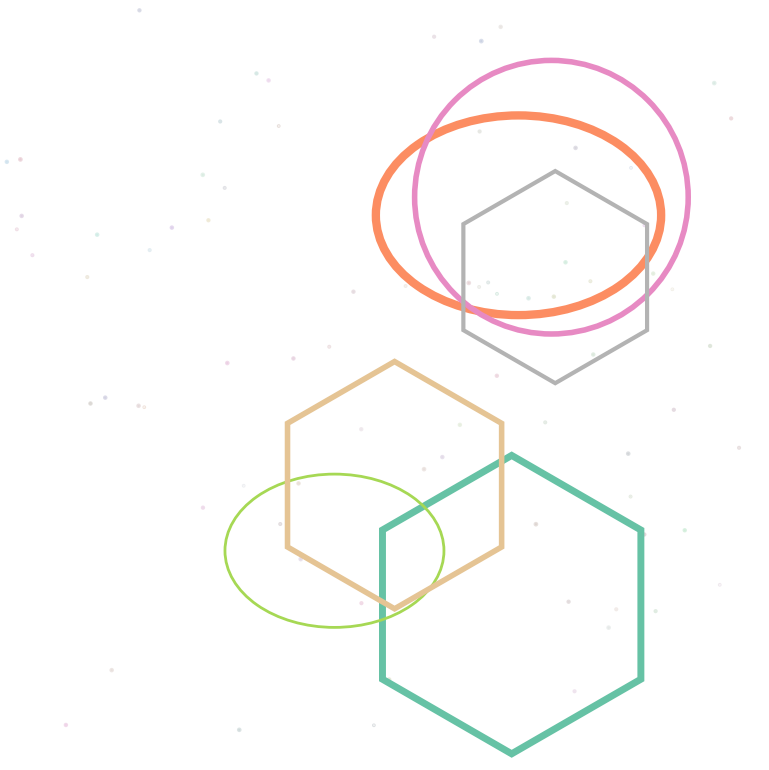[{"shape": "hexagon", "thickness": 2.5, "radius": 0.97, "center": [0.665, 0.215]}, {"shape": "oval", "thickness": 3, "radius": 0.93, "center": [0.673, 0.72]}, {"shape": "circle", "thickness": 2, "radius": 0.89, "center": [0.716, 0.744]}, {"shape": "oval", "thickness": 1, "radius": 0.71, "center": [0.434, 0.285]}, {"shape": "hexagon", "thickness": 2, "radius": 0.8, "center": [0.512, 0.37]}, {"shape": "hexagon", "thickness": 1.5, "radius": 0.69, "center": [0.721, 0.64]}]